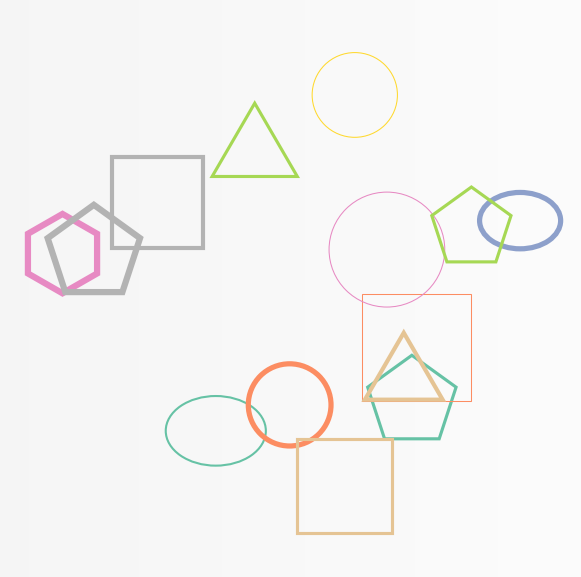[{"shape": "oval", "thickness": 1, "radius": 0.43, "center": [0.371, 0.253]}, {"shape": "pentagon", "thickness": 1.5, "radius": 0.4, "center": [0.709, 0.304]}, {"shape": "circle", "thickness": 2.5, "radius": 0.36, "center": [0.498, 0.298]}, {"shape": "square", "thickness": 0.5, "radius": 0.47, "center": [0.716, 0.397]}, {"shape": "oval", "thickness": 2.5, "radius": 0.35, "center": [0.895, 0.617]}, {"shape": "hexagon", "thickness": 3, "radius": 0.34, "center": [0.108, 0.56]}, {"shape": "circle", "thickness": 0.5, "radius": 0.5, "center": [0.666, 0.567]}, {"shape": "triangle", "thickness": 1.5, "radius": 0.42, "center": [0.438, 0.736]}, {"shape": "pentagon", "thickness": 1.5, "radius": 0.36, "center": [0.811, 0.604]}, {"shape": "circle", "thickness": 0.5, "radius": 0.37, "center": [0.61, 0.835]}, {"shape": "triangle", "thickness": 2, "radius": 0.39, "center": [0.695, 0.346]}, {"shape": "square", "thickness": 1.5, "radius": 0.41, "center": [0.593, 0.158]}, {"shape": "pentagon", "thickness": 3, "radius": 0.42, "center": [0.161, 0.561]}, {"shape": "square", "thickness": 2, "radius": 0.39, "center": [0.271, 0.648]}]